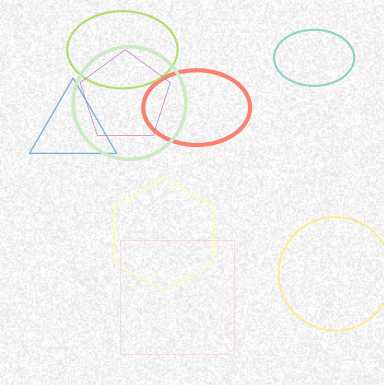[{"shape": "oval", "thickness": 1.5, "radius": 0.52, "center": [0.816, 0.85]}, {"shape": "hexagon", "thickness": 1, "radius": 0.74, "center": [0.426, 0.39]}, {"shape": "oval", "thickness": 3, "radius": 0.69, "center": [0.511, 0.72]}, {"shape": "triangle", "thickness": 1, "radius": 0.65, "center": [0.19, 0.667]}, {"shape": "oval", "thickness": 1.5, "radius": 0.72, "center": [0.318, 0.871]}, {"shape": "square", "thickness": 0.5, "radius": 0.74, "center": [0.46, 0.229]}, {"shape": "pentagon", "thickness": 0.5, "radius": 0.62, "center": [0.325, 0.748]}, {"shape": "circle", "thickness": 2.5, "radius": 0.73, "center": [0.336, 0.732]}, {"shape": "circle", "thickness": 1, "radius": 0.74, "center": [0.871, 0.289]}]